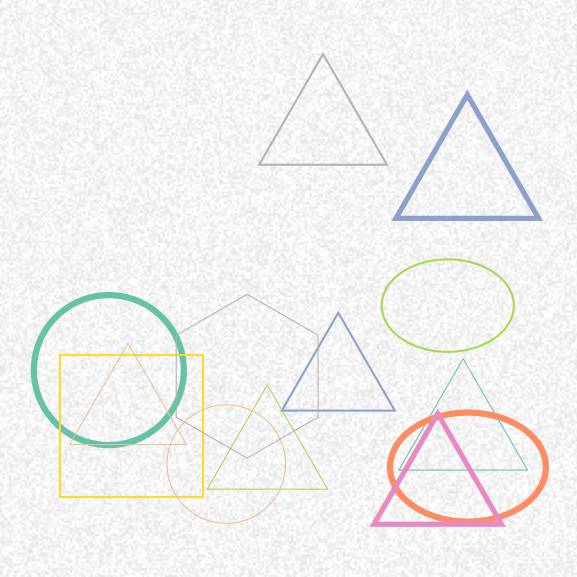[{"shape": "circle", "thickness": 3, "radius": 0.65, "center": [0.188, 0.358]}, {"shape": "triangle", "thickness": 0.5, "radius": 0.64, "center": [0.802, 0.249]}, {"shape": "oval", "thickness": 3, "radius": 0.67, "center": [0.81, 0.19]}, {"shape": "triangle", "thickness": 2.5, "radius": 0.71, "center": [0.809, 0.692]}, {"shape": "triangle", "thickness": 1, "radius": 0.56, "center": [0.586, 0.345]}, {"shape": "triangle", "thickness": 2.5, "radius": 0.64, "center": [0.758, 0.155]}, {"shape": "oval", "thickness": 1, "radius": 0.57, "center": [0.775, 0.47]}, {"shape": "triangle", "thickness": 0.5, "radius": 0.6, "center": [0.463, 0.212]}, {"shape": "square", "thickness": 1, "radius": 0.62, "center": [0.228, 0.261]}, {"shape": "circle", "thickness": 0.5, "radius": 0.51, "center": [0.392, 0.196]}, {"shape": "triangle", "thickness": 0.5, "radius": 0.58, "center": [0.222, 0.288]}, {"shape": "triangle", "thickness": 1, "radius": 0.64, "center": [0.559, 0.778]}, {"shape": "hexagon", "thickness": 0.5, "radius": 0.71, "center": [0.428, 0.348]}]